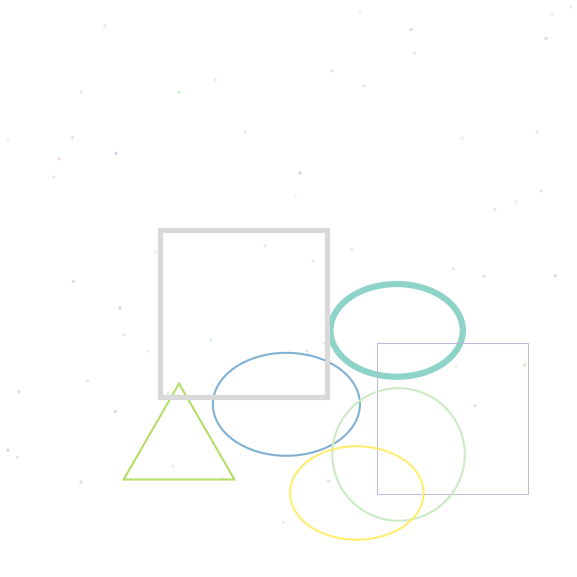[{"shape": "oval", "thickness": 3, "radius": 0.57, "center": [0.687, 0.427]}, {"shape": "square", "thickness": 0.5, "radius": 0.65, "center": [0.784, 0.274]}, {"shape": "oval", "thickness": 1, "radius": 0.64, "center": [0.496, 0.299]}, {"shape": "triangle", "thickness": 1, "radius": 0.55, "center": [0.31, 0.224]}, {"shape": "square", "thickness": 2.5, "radius": 0.72, "center": [0.421, 0.456]}, {"shape": "circle", "thickness": 1, "radius": 0.57, "center": [0.69, 0.212]}, {"shape": "oval", "thickness": 1, "radius": 0.58, "center": [0.618, 0.145]}]